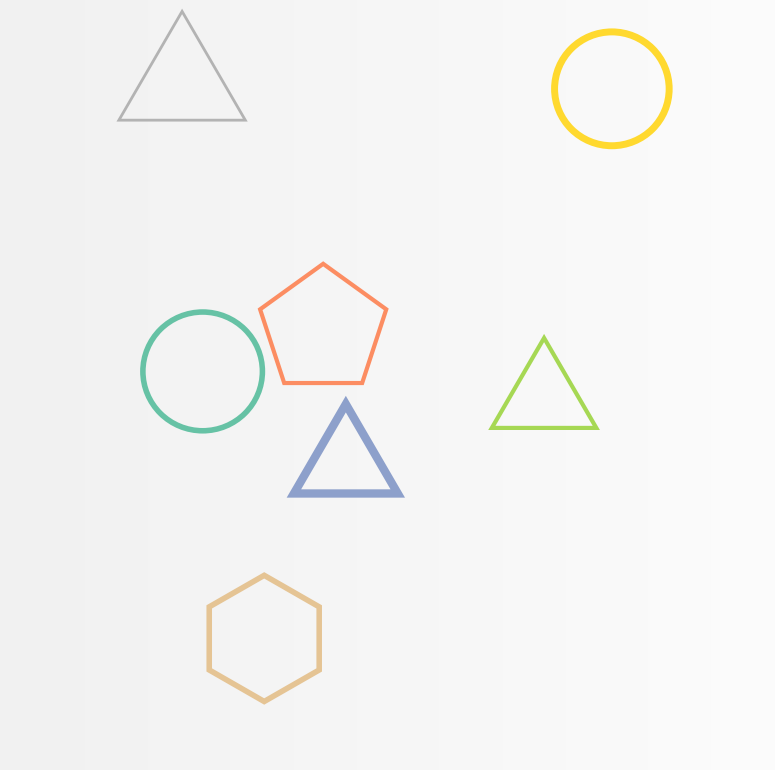[{"shape": "circle", "thickness": 2, "radius": 0.39, "center": [0.261, 0.518]}, {"shape": "pentagon", "thickness": 1.5, "radius": 0.43, "center": [0.417, 0.572]}, {"shape": "triangle", "thickness": 3, "radius": 0.39, "center": [0.446, 0.398]}, {"shape": "triangle", "thickness": 1.5, "radius": 0.39, "center": [0.702, 0.483]}, {"shape": "circle", "thickness": 2.5, "radius": 0.37, "center": [0.79, 0.885]}, {"shape": "hexagon", "thickness": 2, "radius": 0.41, "center": [0.341, 0.171]}, {"shape": "triangle", "thickness": 1, "radius": 0.47, "center": [0.235, 0.891]}]